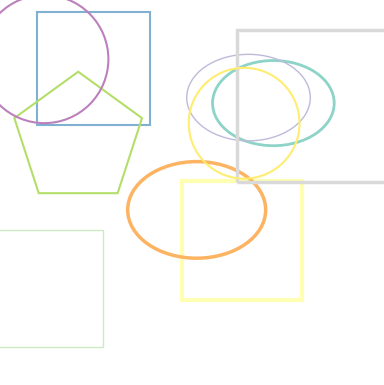[{"shape": "oval", "thickness": 2, "radius": 0.79, "center": [0.71, 0.732]}, {"shape": "square", "thickness": 3, "radius": 0.77, "center": [0.628, 0.375]}, {"shape": "oval", "thickness": 1, "radius": 0.8, "center": [0.645, 0.746]}, {"shape": "square", "thickness": 1.5, "radius": 0.74, "center": [0.243, 0.822]}, {"shape": "oval", "thickness": 2.5, "radius": 0.9, "center": [0.511, 0.455]}, {"shape": "pentagon", "thickness": 1.5, "radius": 0.87, "center": [0.203, 0.639]}, {"shape": "square", "thickness": 2.5, "radius": 0.99, "center": [0.814, 0.724]}, {"shape": "circle", "thickness": 1.5, "radius": 0.83, "center": [0.115, 0.846]}, {"shape": "square", "thickness": 1, "radius": 0.76, "center": [0.116, 0.251]}, {"shape": "circle", "thickness": 1.5, "radius": 0.72, "center": [0.634, 0.68]}]